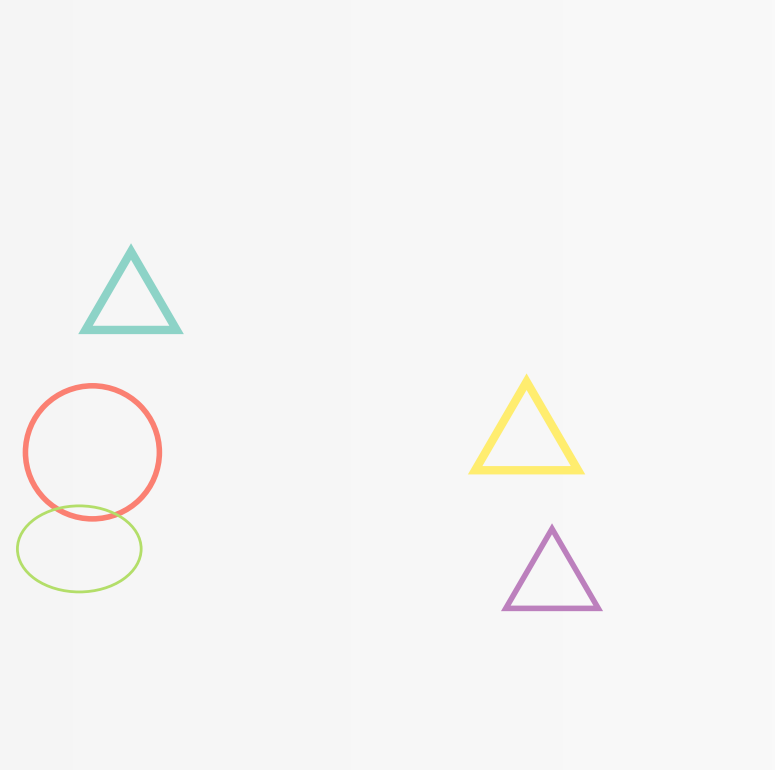[{"shape": "triangle", "thickness": 3, "radius": 0.34, "center": [0.169, 0.605]}, {"shape": "circle", "thickness": 2, "radius": 0.43, "center": [0.119, 0.413]}, {"shape": "oval", "thickness": 1, "radius": 0.4, "center": [0.102, 0.287]}, {"shape": "triangle", "thickness": 2, "radius": 0.34, "center": [0.712, 0.244]}, {"shape": "triangle", "thickness": 3, "radius": 0.38, "center": [0.679, 0.428]}]